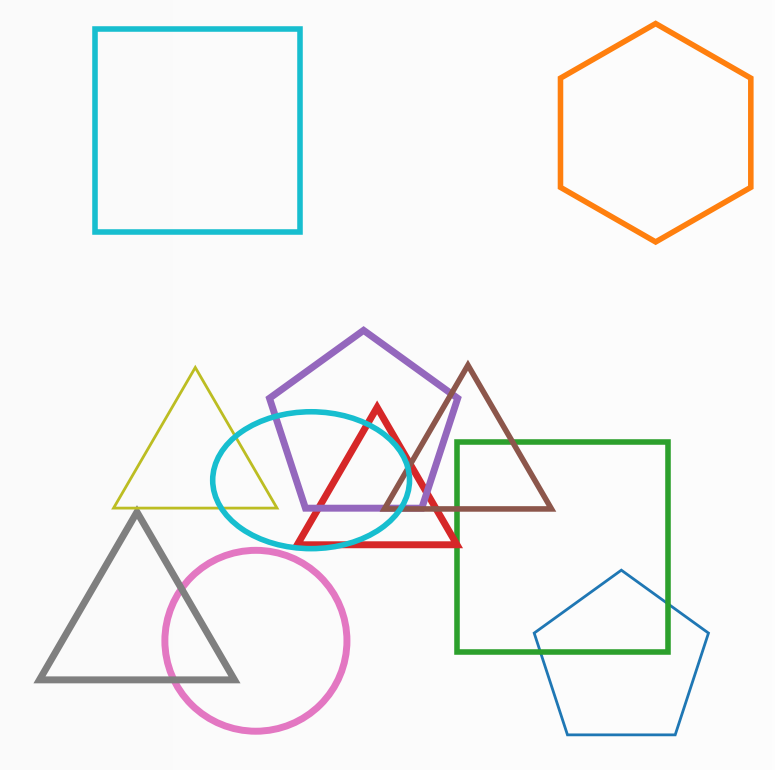[{"shape": "pentagon", "thickness": 1, "radius": 0.59, "center": [0.802, 0.141]}, {"shape": "hexagon", "thickness": 2, "radius": 0.71, "center": [0.846, 0.828]}, {"shape": "square", "thickness": 2, "radius": 0.68, "center": [0.726, 0.289]}, {"shape": "triangle", "thickness": 2.5, "radius": 0.59, "center": [0.487, 0.352]}, {"shape": "pentagon", "thickness": 2.5, "radius": 0.64, "center": [0.469, 0.443]}, {"shape": "triangle", "thickness": 2, "radius": 0.62, "center": [0.604, 0.401]}, {"shape": "circle", "thickness": 2.5, "radius": 0.59, "center": [0.33, 0.168]}, {"shape": "triangle", "thickness": 2.5, "radius": 0.73, "center": [0.177, 0.19]}, {"shape": "triangle", "thickness": 1, "radius": 0.61, "center": [0.252, 0.401]}, {"shape": "oval", "thickness": 2, "radius": 0.63, "center": [0.401, 0.376]}, {"shape": "square", "thickness": 2, "radius": 0.66, "center": [0.255, 0.831]}]